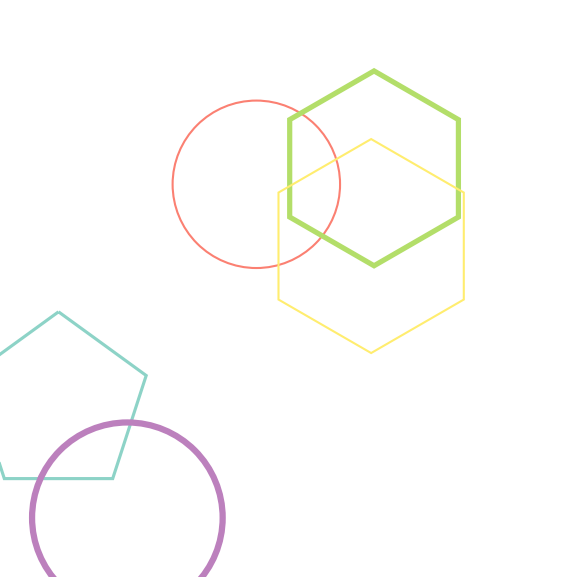[{"shape": "pentagon", "thickness": 1.5, "radius": 0.8, "center": [0.101, 0.3]}, {"shape": "circle", "thickness": 1, "radius": 0.72, "center": [0.444, 0.68]}, {"shape": "hexagon", "thickness": 2.5, "radius": 0.84, "center": [0.648, 0.708]}, {"shape": "circle", "thickness": 3, "radius": 0.83, "center": [0.221, 0.103]}, {"shape": "hexagon", "thickness": 1, "radius": 0.93, "center": [0.643, 0.573]}]